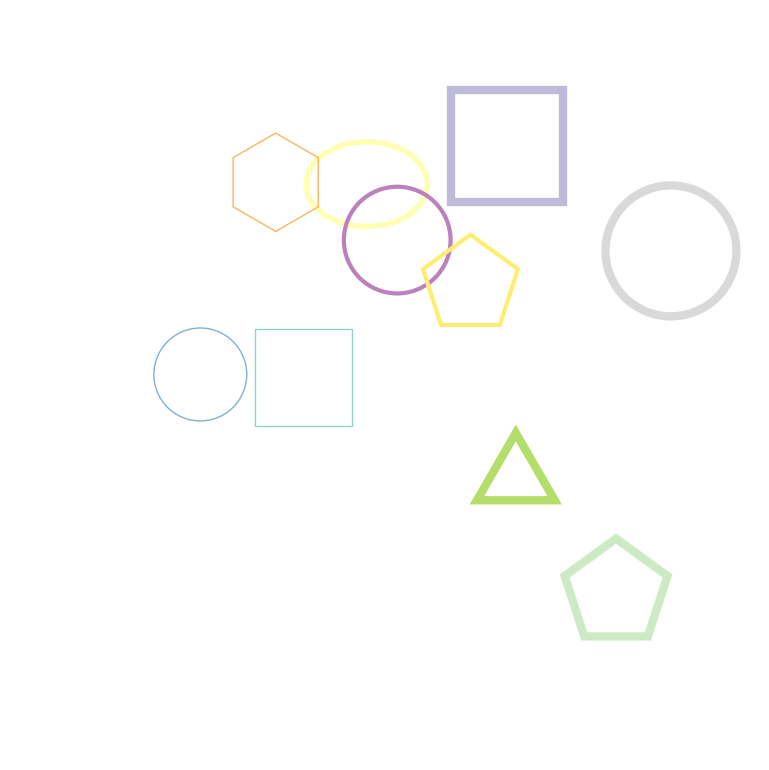[{"shape": "square", "thickness": 0.5, "radius": 0.32, "center": [0.394, 0.51]}, {"shape": "oval", "thickness": 2, "radius": 0.39, "center": [0.476, 0.761]}, {"shape": "square", "thickness": 3, "radius": 0.36, "center": [0.658, 0.81]}, {"shape": "circle", "thickness": 0.5, "radius": 0.3, "center": [0.26, 0.514]}, {"shape": "hexagon", "thickness": 0.5, "radius": 0.32, "center": [0.358, 0.763]}, {"shape": "triangle", "thickness": 3, "radius": 0.29, "center": [0.67, 0.379]}, {"shape": "circle", "thickness": 3, "radius": 0.43, "center": [0.871, 0.674]}, {"shape": "circle", "thickness": 1.5, "radius": 0.35, "center": [0.516, 0.688]}, {"shape": "pentagon", "thickness": 3, "radius": 0.35, "center": [0.8, 0.23]}, {"shape": "pentagon", "thickness": 1.5, "radius": 0.32, "center": [0.611, 0.63]}]